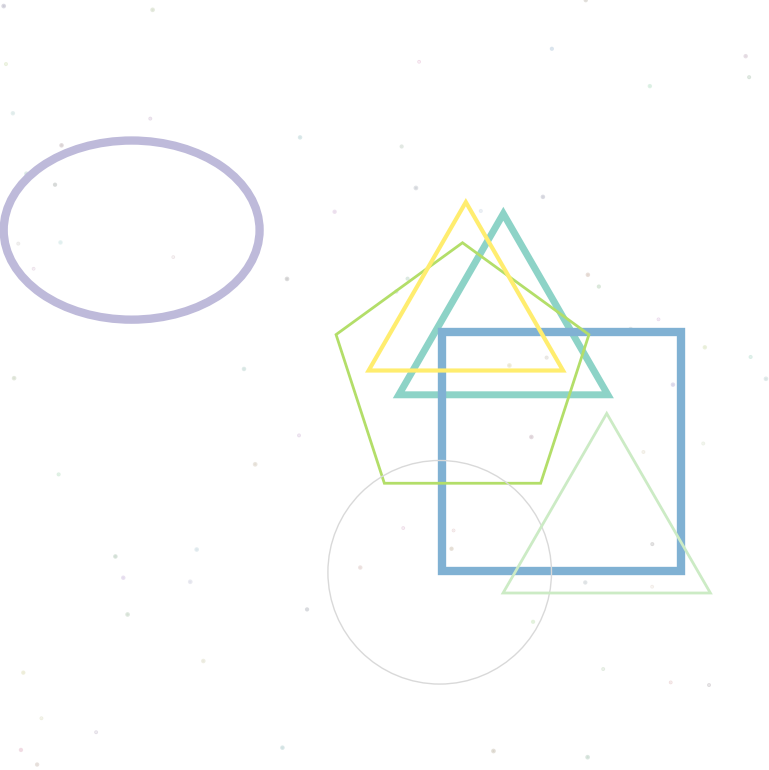[{"shape": "triangle", "thickness": 2.5, "radius": 0.78, "center": [0.654, 0.566]}, {"shape": "oval", "thickness": 3, "radius": 0.83, "center": [0.171, 0.701]}, {"shape": "square", "thickness": 3, "radius": 0.78, "center": [0.729, 0.413]}, {"shape": "pentagon", "thickness": 1, "radius": 0.86, "center": [0.601, 0.512]}, {"shape": "circle", "thickness": 0.5, "radius": 0.73, "center": [0.571, 0.257]}, {"shape": "triangle", "thickness": 1, "radius": 0.78, "center": [0.788, 0.308]}, {"shape": "triangle", "thickness": 1.5, "radius": 0.73, "center": [0.605, 0.592]}]